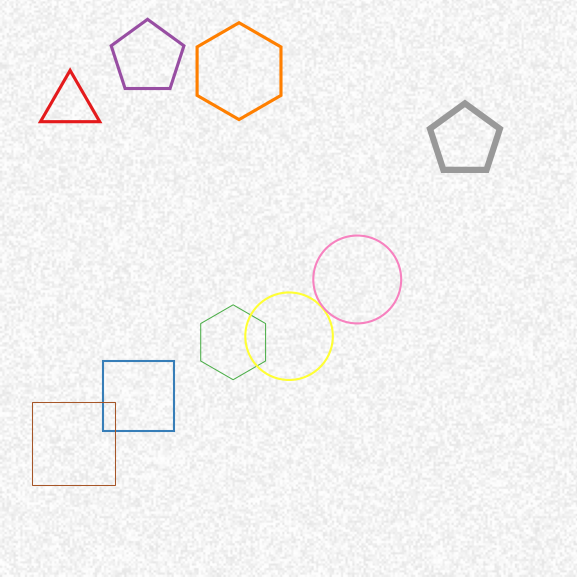[{"shape": "triangle", "thickness": 1.5, "radius": 0.3, "center": [0.121, 0.818]}, {"shape": "square", "thickness": 1, "radius": 0.3, "center": [0.24, 0.313]}, {"shape": "hexagon", "thickness": 0.5, "radius": 0.32, "center": [0.404, 0.406]}, {"shape": "pentagon", "thickness": 1.5, "radius": 0.33, "center": [0.256, 0.899]}, {"shape": "hexagon", "thickness": 1.5, "radius": 0.42, "center": [0.414, 0.876]}, {"shape": "circle", "thickness": 1, "radius": 0.38, "center": [0.501, 0.417]}, {"shape": "square", "thickness": 0.5, "radius": 0.36, "center": [0.127, 0.231]}, {"shape": "circle", "thickness": 1, "radius": 0.38, "center": [0.619, 0.515]}, {"shape": "pentagon", "thickness": 3, "radius": 0.32, "center": [0.805, 0.756]}]